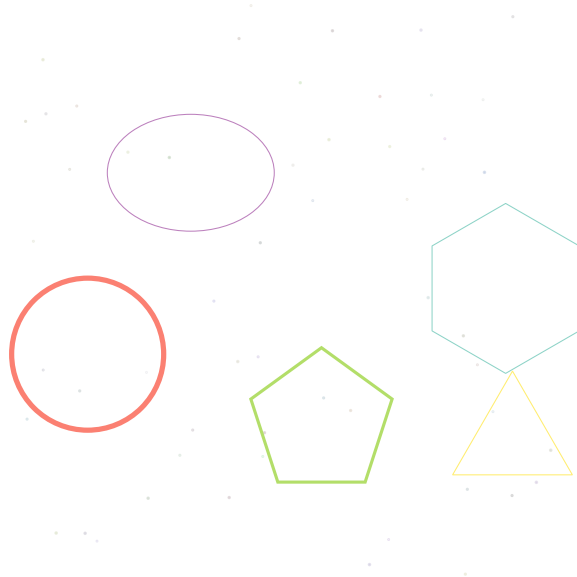[{"shape": "hexagon", "thickness": 0.5, "radius": 0.74, "center": [0.876, 0.5]}, {"shape": "circle", "thickness": 2.5, "radius": 0.66, "center": [0.152, 0.386]}, {"shape": "pentagon", "thickness": 1.5, "radius": 0.64, "center": [0.557, 0.268]}, {"shape": "oval", "thickness": 0.5, "radius": 0.72, "center": [0.33, 0.7]}, {"shape": "triangle", "thickness": 0.5, "radius": 0.6, "center": [0.887, 0.237]}]